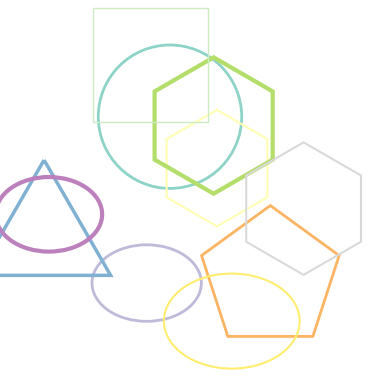[{"shape": "circle", "thickness": 2, "radius": 0.93, "center": [0.442, 0.697]}, {"shape": "hexagon", "thickness": 1.5, "radius": 0.76, "center": [0.564, 0.563]}, {"shape": "oval", "thickness": 2, "radius": 0.71, "center": [0.381, 0.265]}, {"shape": "triangle", "thickness": 2.5, "radius": 1.0, "center": [0.114, 0.385]}, {"shape": "pentagon", "thickness": 2, "radius": 0.94, "center": [0.702, 0.278]}, {"shape": "hexagon", "thickness": 3, "radius": 0.89, "center": [0.555, 0.674]}, {"shape": "hexagon", "thickness": 1.5, "radius": 0.86, "center": [0.789, 0.458]}, {"shape": "oval", "thickness": 3, "radius": 0.69, "center": [0.127, 0.443]}, {"shape": "square", "thickness": 1, "radius": 0.74, "center": [0.391, 0.832]}, {"shape": "oval", "thickness": 1.5, "radius": 0.88, "center": [0.602, 0.166]}]